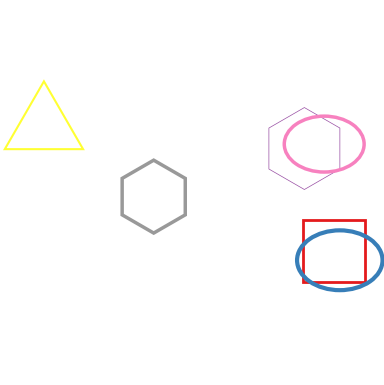[{"shape": "square", "thickness": 2, "radius": 0.41, "center": [0.868, 0.348]}, {"shape": "oval", "thickness": 3, "radius": 0.55, "center": [0.883, 0.324]}, {"shape": "hexagon", "thickness": 0.5, "radius": 0.53, "center": [0.791, 0.614]}, {"shape": "triangle", "thickness": 1.5, "radius": 0.59, "center": [0.114, 0.671]}, {"shape": "oval", "thickness": 2.5, "radius": 0.52, "center": [0.842, 0.626]}, {"shape": "hexagon", "thickness": 2.5, "radius": 0.47, "center": [0.399, 0.489]}]